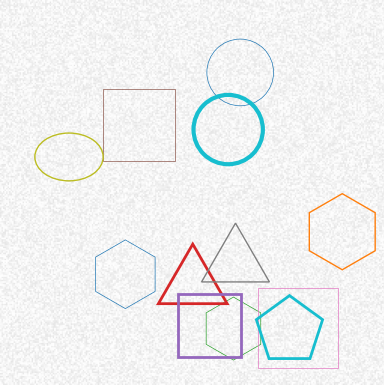[{"shape": "circle", "thickness": 0.5, "radius": 0.43, "center": [0.624, 0.812]}, {"shape": "hexagon", "thickness": 0.5, "radius": 0.45, "center": [0.326, 0.288]}, {"shape": "hexagon", "thickness": 1, "radius": 0.49, "center": [0.889, 0.398]}, {"shape": "hexagon", "thickness": 0.5, "radius": 0.41, "center": [0.606, 0.147]}, {"shape": "triangle", "thickness": 2, "radius": 0.52, "center": [0.501, 0.263]}, {"shape": "square", "thickness": 2, "radius": 0.41, "center": [0.545, 0.154]}, {"shape": "square", "thickness": 0.5, "radius": 0.47, "center": [0.361, 0.675]}, {"shape": "square", "thickness": 0.5, "radius": 0.52, "center": [0.774, 0.148]}, {"shape": "triangle", "thickness": 1, "radius": 0.51, "center": [0.612, 0.319]}, {"shape": "oval", "thickness": 1, "radius": 0.44, "center": [0.179, 0.592]}, {"shape": "circle", "thickness": 3, "radius": 0.45, "center": [0.593, 0.663]}, {"shape": "pentagon", "thickness": 2, "radius": 0.45, "center": [0.752, 0.142]}]